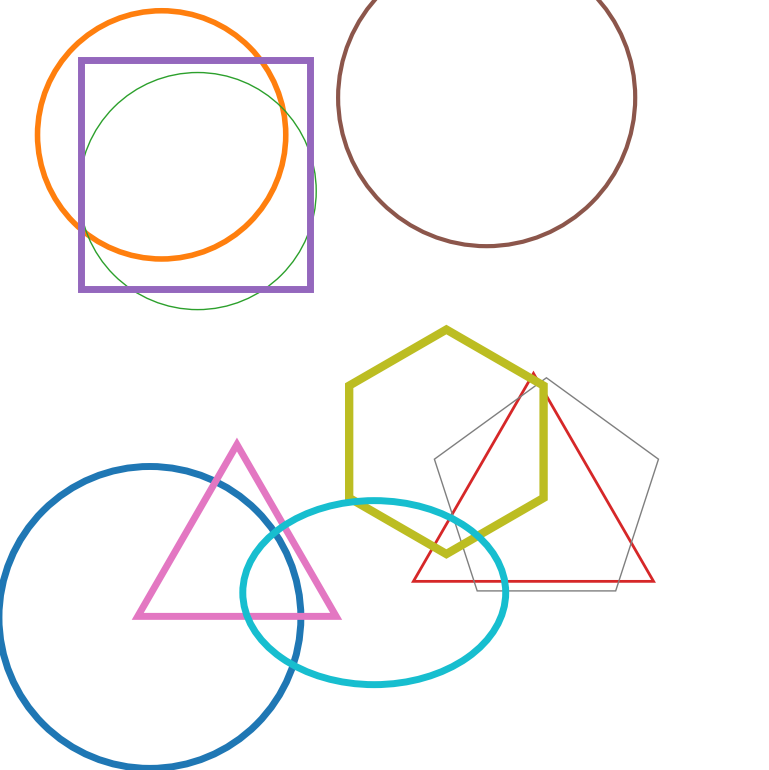[{"shape": "circle", "thickness": 2.5, "radius": 0.98, "center": [0.195, 0.198]}, {"shape": "circle", "thickness": 2, "radius": 0.81, "center": [0.21, 0.825]}, {"shape": "circle", "thickness": 0.5, "radius": 0.77, "center": [0.257, 0.752]}, {"shape": "triangle", "thickness": 1, "radius": 0.9, "center": [0.693, 0.335]}, {"shape": "square", "thickness": 2.5, "radius": 0.74, "center": [0.254, 0.774]}, {"shape": "circle", "thickness": 1.5, "radius": 0.96, "center": [0.632, 0.873]}, {"shape": "triangle", "thickness": 2.5, "radius": 0.74, "center": [0.308, 0.274]}, {"shape": "pentagon", "thickness": 0.5, "radius": 0.76, "center": [0.71, 0.356]}, {"shape": "hexagon", "thickness": 3, "radius": 0.73, "center": [0.58, 0.426]}, {"shape": "oval", "thickness": 2.5, "radius": 0.85, "center": [0.486, 0.23]}]